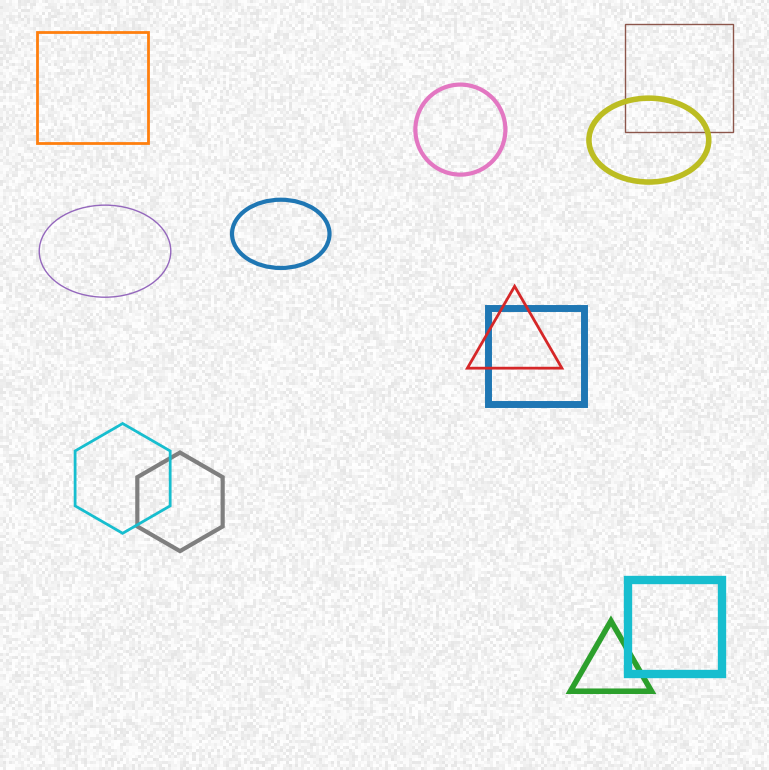[{"shape": "oval", "thickness": 1.5, "radius": 0.32, "center": [0.365, 0.696]}, {"shape": "square", "thickness": 2.5, "radius": 0.31, "center": [0.696, 0.537]}, {"shape": "square", "thickness": 1, "radius": 0.36, "center": [0.12, 0.886]}, {"shape": "triangle", "thickness": 2, "radius": 0.3, "center": [0.793, 0.133]}, {"shape": "triangle", "thickness": 1, "radius": 0.35, "center": [0.668, 0.557]}, {"shape": "oval", "thickness": 0.5, "radius": 0.43, "center": [0.136, 0.674]}, {"shape": "square", "thickness": 0.5, "radius": 0.35, "center": [0.881, 0.898]}, {"shape": "circle", "thickness": 1.5, "radius": 0.29, "center": [0.598, 0.832]}, {"shape": "hexagon", "thickness": 1.5, "radius": 0.32, "center": [0.234, 0.348]}, {"shape": "oval", "thickness": 2, "radius": 0.39, "center": [0.843, 0.818]}, {"shape": "square", "thickness": 3, "radius": 0.31, "center": [0.876, 0.185]}, {"shape": "hexagon", "thickness": 1, "radius": 0.36, "center": [0.159, 0.379]}]